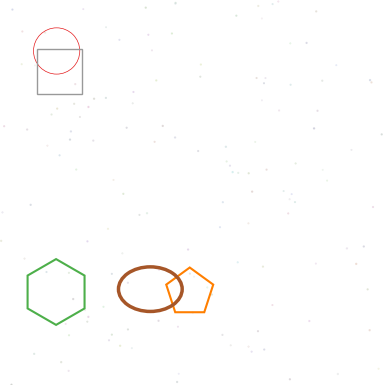[{"shape": "circle", "thickness": 0.5, "radius": 0.3, "center": [0.147, 0.868]}, {"shape": "hexagon", "thickness": 1.5, "radius": 0.43, "center": [0.146, 0.242]}, {"shape": "pentagon", "thickness": 1.5, "radius": 0.32, "center": [0.493, 0.241]}, {"shape": "oval", "thickness": 2.5, "radius": 0.41, "center": [0.39, 0.249]}, {"shape": "square", "thickness": 1, "radius": 0.3, "center": [0.154, 0.815]}]